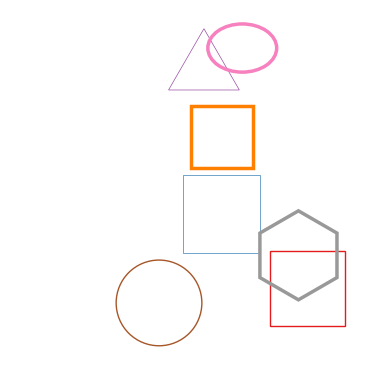[{"shape": "square", "thickness": 1, "radius": 0.49, "center": [0.798, 0.251]}, {"shape": "square", "thickness": 0.5, "radius": 0.5, "center": [0.576, 0.444]}, {"shape": "triangle", "thickness": 0.5, "radius": 0.53, "center": [0.53, 0.819]}, {"shape": "square", "thickness": 2.5, "radius": 0.4, "center": [0.578, 0.644]}, {"shape": "circle", "thickness": 1, "radius": 0.56, "center": [0.413, 0.213]}, {"shape": "oval", "thickness": 2.5, "radius": 0.45, "center": [0.629, 0.875]}, {"shape": "hexagon", "thickness": 2.5, "radius": 0.58, "center": [0.775, 0.337]}]